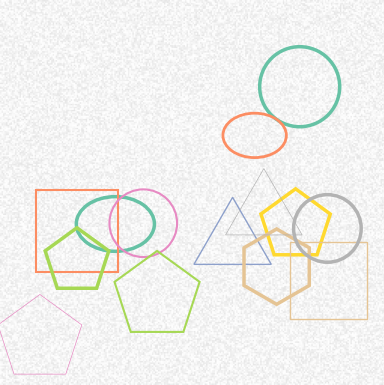[{"shape": "oval", "thickness": 2.5, "radius": 0.51, "center": [0.3, 0.418]}, {"shape": "circle", "thickness": 2.5, "radius": 0.52, "center": [0.778, 0.775]}, {"shape": "square", "thickness": 1.5, "radius": 0.53, "center": [0.2, 0.4]}, {"shape": "oval", "thickness": 2, "radius": 0.41, "center": [0.661, 0.648]}, {"shape": "triangle", "thickness": 1, "radius": 0.58, "center": [0.604, 0.371]}, {"shape": "pentagon", "thickness": 0.5, "radius": 0.57, "center": [0.104, 0.121]}, {"shape": "circle", "thickness": 1.5, "radius": 0.44, "center": [0.372, 0.42]}, {"shape": "pentagon", "thickness": 1.5, "radius": 0.58, "center": [0.408, 0.232]}, {"shape": "pentagon", "thickness": 2.5, "radius": 0.43, "center": [0.2, 0.322]}, {"shape": "pentagon", "thickness": 2.5, "radius": 0.47, "center": [0.768, 0.415]}, {"shape": "hexagon", "thickness": 2.5, "radius": 0.49, "center": [0.719, 0.307]}, {"shape": "square", "thickness": 1, "radius": 0.5, "center": [0.854, 0.271]}, {"shape": "triangle", "thickness": 0.5, "radius": 0.57, "center": [0.685, 0.447]}, {"shape": "circle", "thickness": 2.5, "radius": 0.44, "center": [0.85, 0.407]}]